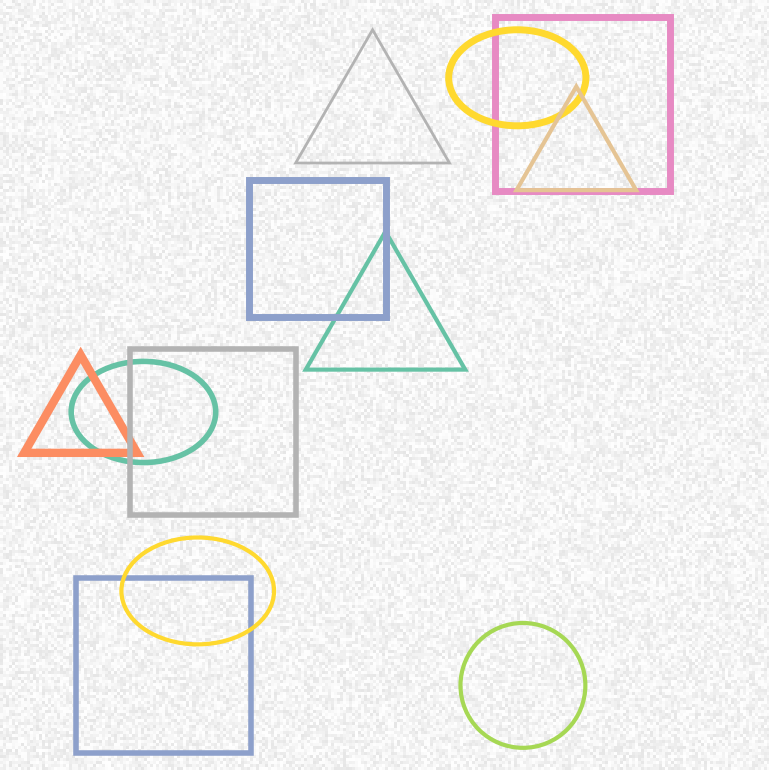[{"shape": "oval", "thickness": 2, "radius": 0.47, "center": [0.186, 0.465]}, {"shape": "triangle", "thickness": 1.5, "radius": 0.6, "center": [0.501, 0.58]}, {"shape": "triangle", "thickness": 3, "radius": 0.42, "center": [0.105, 0.454]}, {"shape": "square", "thickness": 2, "radius": 0.57, "center": [0.212, 0.135]}, {"shape": "square", "thickness": 2.5, "radius": 0.44, "center": [0.412, 0.678]}, {"shape": "square", "thickness": 2.5, "radius": 0.57, "center": [0.757, 0.865]}, {"shape": "circle", "thickness": 1.5, "radius": 0.41, "center": [0.679, 0.11]}, {"shape": "oval", "thickness": 1.5, "radius": 0.5, "center": [0.257, 0.233]}, {"shape": "oval", "thickness": 2.5, "radius": 0.45, "center": [0.672, 0.899]}, {"shape": "triangle", "thickness": 1.5, "radius": 0.45, "center": [0.748, 0.798]}, {"shape": "triangle", "thickness": 1, "radius": 0.58, "center": [0.484, 0.846]}, {"shape": "square", "thickness": 2, "radius": 0.54, "center": [0.276, 0.439]}]